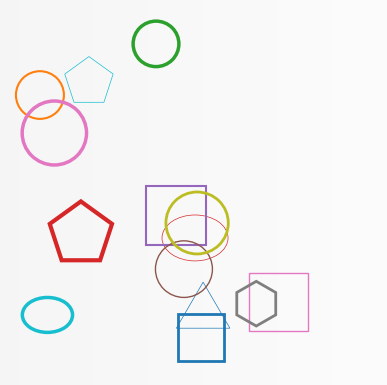[{"shape": "triangle", "thickness": 0.5, "radius": 0.4, "center": [0.524, 0.187]}, {"shape": "square", "thickness": 2, "radius": 0.3, "center": [0.519, 0.124]}, {"shape": "circle", "thickness": 1.5, "radius": 0.31, "center": [0.103, 0.753]}, {"shape": "circle", "thickness": 2.5, "radius": 0.3, "center": [0.403, 0.886]}, {"shape": "oval", "thickness": 0.5, "radius": 0.43, "center": [0.503, 0.382]}, {"shape": "pentagon", "thickness": 3, "radius": 0.42, "center": [0.209, 0.392]}, {"shape": "square", "thickness": 1.5, "radius": 0.38, "center": [0.454, 0.44]}, {"shape": "circle", "thickness": 1, "radius": 0.37, "center": [0.475, 0.301]}, {"shape": "circle", "thickness": 2.5, "radius": 0.42, "center": [0.14, 0.655]}, {"shape": "square", "thickness": 1, "radius": 0.38, "center": [0.719, 0.215]}, {"shape": "hexagon", "thickness": 2, "radius": 0.29, "center": [0.661, 0.211]}, {"shape": "circle", "thickness": 2, "radius": 0.4, "center": [0.509, 0.421]}, {"shape": "oval", "thickness": 2.5, "radius": 0.32, "center": [0.122, 0.182]}, {"shape": "pentagon", "thickness": 0.5, "radius": 0.33, "center": [0.23, 0.787]}]